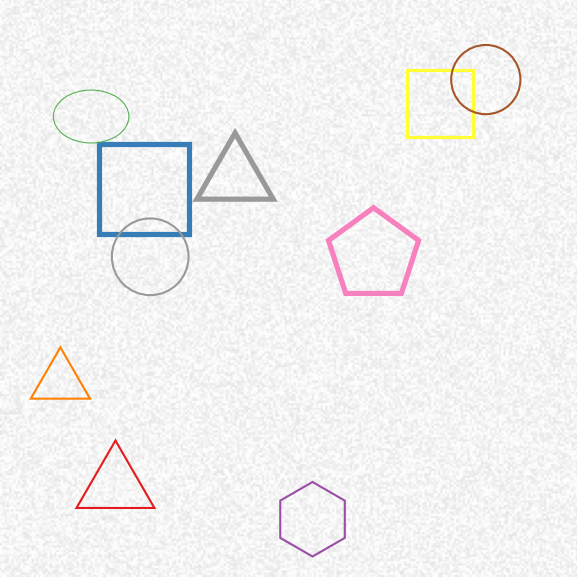[{"shape": "triangle", "thickness": 1, "radius": 0.39, "center": [0.2, 0.158]}, {"shape": "square", "thickness": 2.5, "radius": 0.39, "center": [0.249, 0.672]}, {"shape": "oval", "thickness": 0.5, "radius": 0.33, "center": [0.158, 0.797]}, {"shape": "hexagon", "thickness": 1, "radius": 0.32, "center": [0.541, 0.1]}, {"shape": "triangle", "thickness": 1, "radius": 0.3, "center": [0.105, 0.338]}, {"shape": "square", "thickness": 1.5, "radius": 0.29, "center": [0.762, 0.819]}, {"shape": "circle", "thickness": 1, "radius": 0.3, "center": [0.841, 0.861]}, {"shape": "pentagon", "thickness": 2.5, "radius": 0.41, "center": [0.647, 0.557]}, {"shape": "circle", "thickness": 1, "radius": 0.33, "center": [0.26, 0.555]}, {"shape": "triangle", "thickness": 2.5, "radius": 0.38, "center": [0.407, 0.692]}]